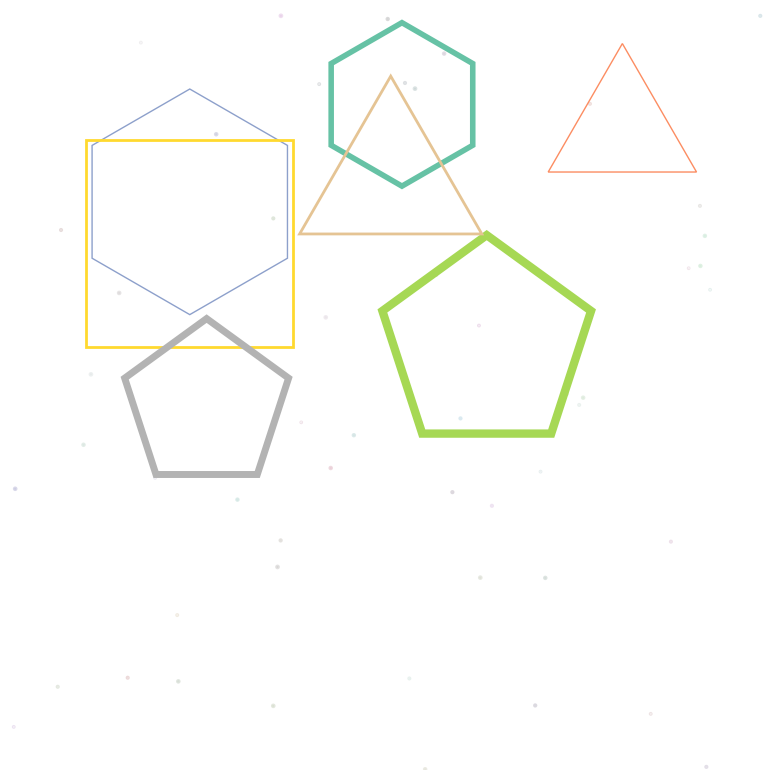[{"shape": "hexagon", "thickness": 2, "radius": 0.53, "center": [0.522, 0.864]}, {"shape": "triangle", "thickness": 0.5, "radius": 0.56, "center": [0.808, 0.832]}, {"shape": "hexagon", "thickness": 0.5, "radius": 0.73, "center": [0.246, 0.738]}, {"shape": "pentagon", "thickness": 3, "radius": 0.71, "center": [0.632, 0.552]}, {"shape": "square", "thickness": 1, "radius": 0.67, "center": [0.246, 0.684]}, {"shape": "triangle", "thickness": 1, "radius": 0.68, "center": [0.507, 0.764]}, {"shape": "pentagon", "thickness": 2.5, "radius": 0.56, "center": [0.268, 0.474]}]